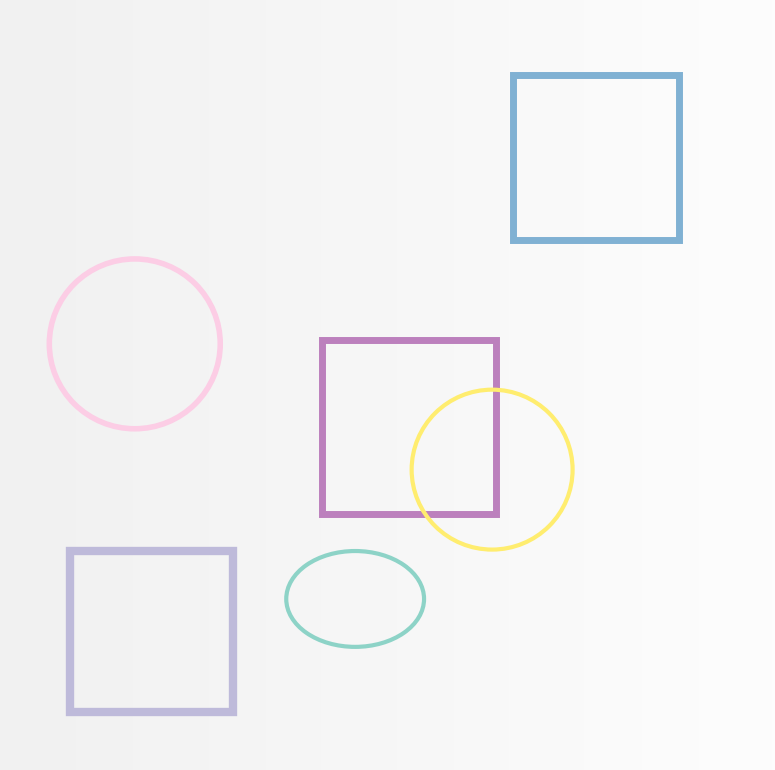[{"shape": "oval", "thickness": 1.5, "radius": 0.44, "center": [0.458, 0.222]}, {"shape": "square", "thickness": 3, "radius": 0.52, "center": [0.195, 0.18]}, {"shape": "square", "thickness": 2.5, "radius": 0.54, "center": [0.769, 0.796]}, {"shape": "circle", "thickness": 2, "radius": 0.55, "center": [0.174, 0.553]}, {"shape": "square", "thickness": 2.5, "radius": 0.56, "center": [0.528, 0.445]}, {"shape": "circle", "thickness": 1.5, "radius": 0.52, "center": [0.635, 0.39]}]